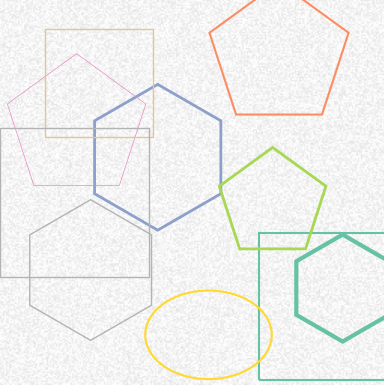[{"shape": "hexagon", "thickness": 3, "radius": 0.69, "center": [0.89, 0.252]}, {"shape": "square", "thickness": 1.5, "radius": 0.96, "center": [0.865, 0.205]}, {"shape": "pentagon", "thickness": 1.5, "radius": 0.95, "center": [0.725, 0.856]}, {"shape": "hexagon", "thickness": 2, "radius": 0.95, "center": [0.41, 0.592]}, {"shape": "pentagon", "thickness": 0.5, "radius": 0.95, "center": [0.199, 0.672]}, {"shape": "pentagon", "thickness": 2, "radius": 0.73, "center": [0.708, 0.471]}, {"shape": "oval", "thickness": 1.5, "radius": 0.82, "center": [0.542, 0.13]}, {"shape": "square", "thickness": 1, "radius": 0.71, "center": [0.257, 0.784]}, {"shape": "square", "thickness": 1, "radius": 0.97, "center": [0.194, 0.475]}, {"shape": "hexagon", "thickness": 1, "radius": 0.91, "center": [0.235, 0.299]}]